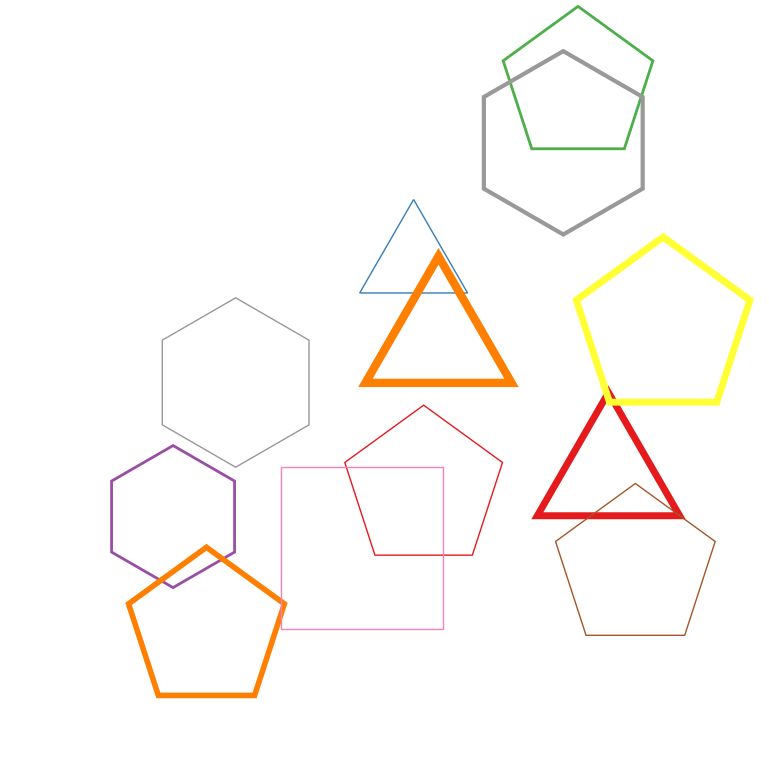[{"shape": "pentagon", "thickness": 0.5, "radius": 0.54, "center": [0.55, 0.366]}, {"shape": "triangle", "thickness": 2.5, "radius": 0.53, "center": [0.79, 0.384]}, {"shape": "triangle", "thickness": 0.5, "radius": 0.4, "center": [0.537, 0.66]}, {"shape": "pentagon", "thickness": 1, "radius": 0.51, "center": [0.751, 0.889]}, {"shape": "hexagon", "thickness": 1, "radius": 0.46, "center": [0.225, 0.329]}, {"shape": "triangle", "thickness": 3, "radius": 0.55, "center": [0.569, 0.558]}, {"shape": "pentagon", "thickness": 2, "radius": 0.53, "center": [0.268, 0.183]}, {"shape": "pentagon", "thickness": 2.5, "radius": 0.59, "center": [0.861, 0.574]}, {"shape": "pentagon", "thickness": 0.5, "radius": 0.54, "center": [0.825, 0.263]}, {"shape": "square", "thickness": 0.5, "radius": 0.53, "center": [0.471, 0.289]}, {"shape": "hexagon", "thickness": 0.5, "radius": 0.55, "center": [0.306, 0.503]}, {"shape": "hexagon", "thickness": 1.5, "radius": 0.6, "center": [0.732, 0.815]}]